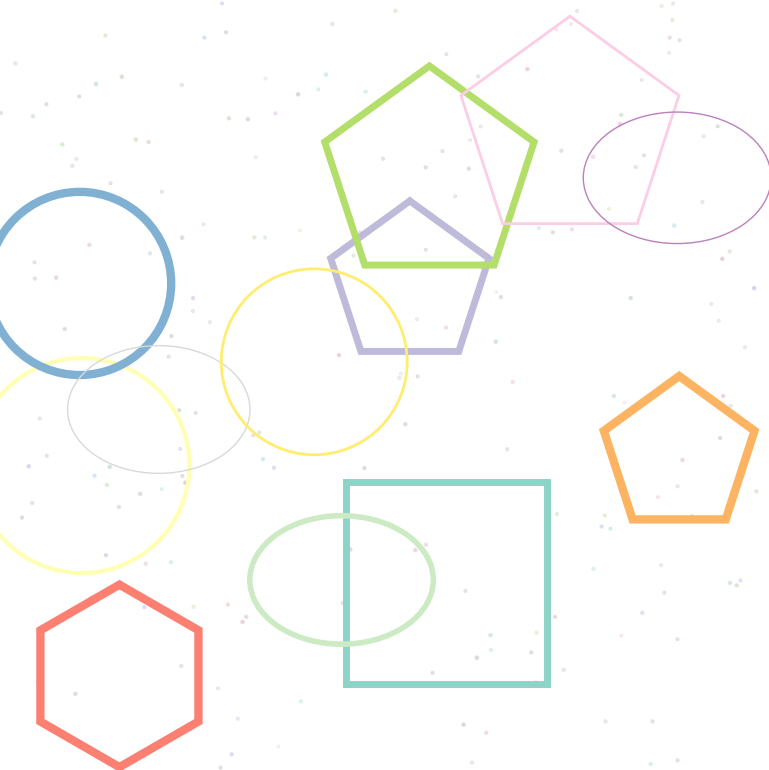[{"shape": "square", "thickness": 2.5, "radius": 0.65, "center": [0.58, 0.243]}, {"shape": "circle", "thickness": 1.5, "radius": 0.7, "center": [0.106, 0.395]}, {"shape": "pentagon", "thickness": 2.5, "radius": 0.54, "center": [0.532, 0.631]}, {"shape": "hexagon", "thickness": 3, "radius": 0.59, "center": [0.155, 0.122]}, {"shape": "circle", "thickness": 3, "radius": 0.59, "center": [0.103, 0.632]}, {"shape": "pentagon", "thickness": 3, "radius": 0.51, "center": [0.882, 0.409]}, {"shape": "pentagon", "thickness": 2.5, "radius": 0.71, "center": [0.558, 0.771]}, {"shape": "pentagon", "thickness": 1, "radius": 0.74, "center": [0.74, 0.83]}, {"shape": "oval", "thickness": 0.5, "radius": 0.59, "center": [0.206, 0.468]}, {"shape": "oval", "thickness": 0.5, "radius": 0.61, "center": [0.88, 0.769]}, {"shape": "oval", "thickness": 2, "radius": 0.6, "center": [0.444, 0.247]}, {"shape": "circle", "thickness": 1, "radius": 0.6, "center": [0.408, 0.53]}]